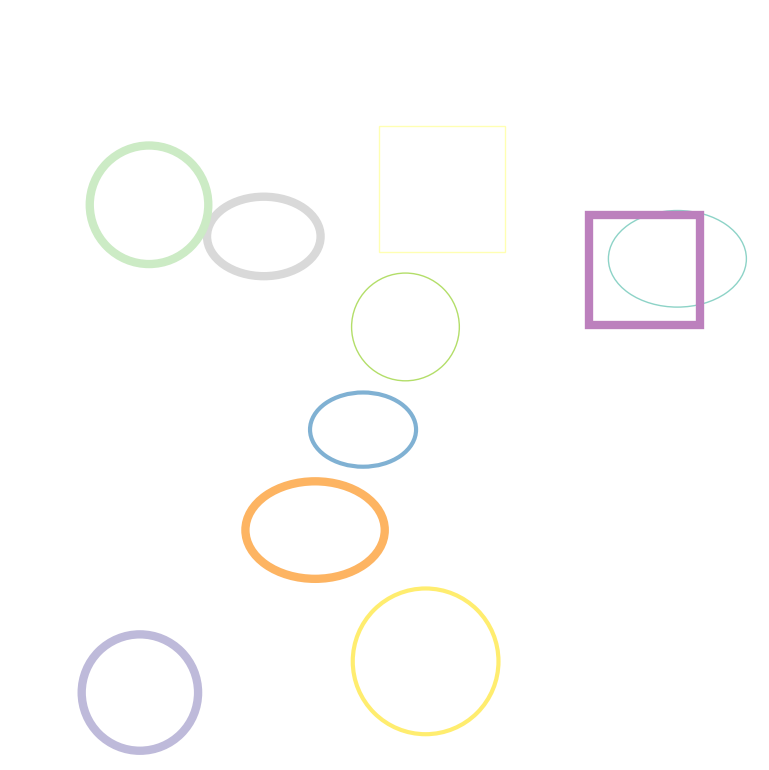[{"shape": "oval", "thickness": 0.5, "radius": 0.45, "center": [0.88, 0.664]}, {"shape": "square", "thickness": 0.5, "radius": 0.41, "center": [0.574, 0.755]}, {"shape": "circle", "thickness": 3, "radius": 0.38, "center": [0.182, 0.101]}, {"shape": "oval", "thickness": 1.5, "radius": 0.34, "center": [0.471, 0.442]}, {"shape": "oval", "thickness": 3, "radius": 0.45, "center": [0.409, 0.312]}, {"shape": "circle", "thickness": 0.5, "radius": 0.35, "center": [0.527, 0.575]}, {"shape": "oval", "thickness": 3, "radius": 0.37, "center": [0.343, 0.693]}, {"shape": "square", "thickness": 3, "radius": 0.36, "center": [0.837, 0.649]}, {"shape": "circle", "thickness": 3, "radius": 0.38, "center": [0.194, 0.734]}, {"shape": "circle", "thickness": 1.5, "radius": 0.47, "center": [0.553, 0.141]}]